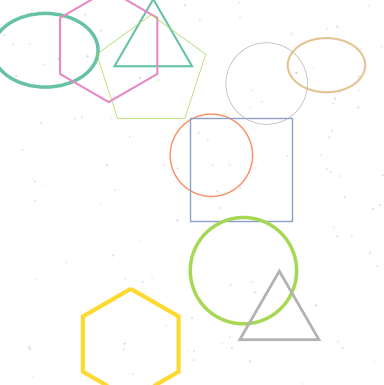[{"shape": "oval", "thickness": 2.5, "radius": 0.68, "center": [0.118, 0.87]}, {"shape": "triangle", "thickness": 1.5, "radius": 0.58, "center": [0.398, 0.886]}, {"shape": "circle", "thickness": 1, "radius": 0.54, "center": [0.549, 0.597]}, {"shape": "square", "thickness": 1, "radius": 0.66, "center": [0.626, 0.559]}, {"shape": "hexagon", "thickness": 1.5, "radius": 0.73, "center": [0.282, 0.881]}, {"shape": "pentagon", "thickness": 0.5, "radius": 0.74, "center": [0.393, 0.813]}, {"shape": "circle", "thickness": 2.5, "radius": 0.69, "center": [0.632, 0.297]}, {"shape": "hexagon", "thickness": 3, "radius": 0.72, "center": [0.34, 0.106]}, {"shape": "oval", "thickness": 1.5, "radius": 0.5, "center": [0.848, 0.831]}, {"shape": "triangle", "thickness": 2, "radius": 0.59, "center": [0.726, 0.177]}, {"shape": "circle", "thickness": 0.5, "radius": 0.53, "center": [0.693, 0.783]}]